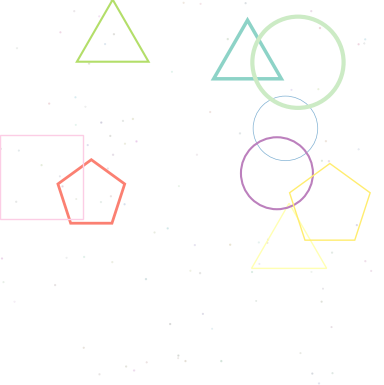[{"shape": "triangle", "thickness": 2.5, "radius": 0.51, "center": [0.643, 0.846]}, {"shape": "triangle", "thickness": 1, "radius": 0.56, "center": [0.751, 0.359]}, {"shape": "pentagon", "thickness": 2, "radius": 0.46, "center": [0.237, 0.494]}, {"shape": "circle", "thickness": 0.5, "radius": 0.42, "center": [0.741, 0.667]}, {"shape": "triangle", "thickness": 1.5, "radius": 0.54, "center": [0.293, 0.893]}, {"shape": "square", "thickness": 1, "radius": 0.54, "center": [0.107, 0.54]}, {"shape": "circle", "thickness": 1.5, "radius": 0.47, "center": [0.719, 0.55]}, {"shape": "circle", "thickness": 3, "radius": 0.59, "center": [0.774, 0.838]}, {"shape": "pentagon", "thickness": 1, "radius": 0.55, "center": [0.857, 0.465]}]